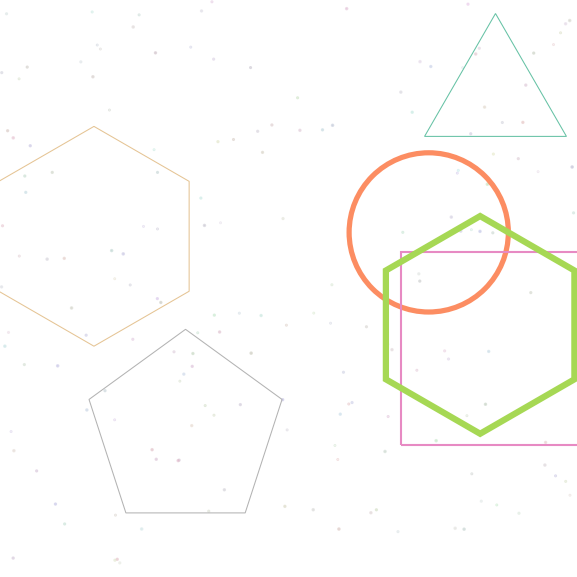[{"shape": "triangle", "thickness": 0.5, "radius": 0.71, "center": [0.858, 0.834]}, {"shape": "circle", "thickness": 2.5, "radius": 0.69, "center": [0.742, 0.597]}, {"shape": "square", "thickness": 1, "radius": 0.83, "center": [0.861, 0.396]}, {"shape": "hexagon", "thickness": 3, "radius": 0.94, "center": [0.831, 0.437]}, {"shape": "hexagon", "thickness": 0.5, "radius": 0.95, "center": [0.163, 0.59]}, {"shape": "pentagon", "thickness": 0.5, "radius": 0.88, "center": [0.321, 0.253]}]